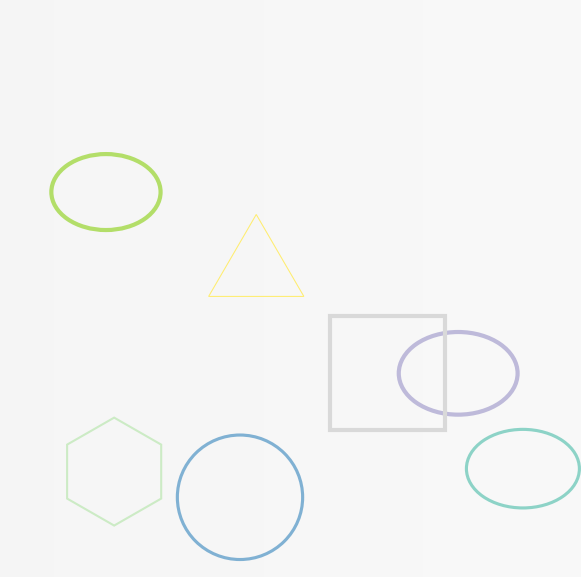[{"shape": "oval", "thickness": 1.5, "radius": 0.49, "center": [0.9, 0.188]}, {"shape": "oval", "thickness": 2, "radius": 0.51, "center": [0.788, 0.353]}, {"shape": "circle", "thickness": 1.5, "radius": 0.54, "center": [0.413, 0.138]}, {"shape": "oval", "thickness": 2, "radius": 0.47, "center": [0.182, 0.667]}, {"shape": "square", "thickness": 2, "radius": 0.49, "center": [0.667, 0.353]}, {"shape": "hexagon", "thickness": 1, "radius": 0.47, "center": [0.196, 0.183]}, {"shape": "triangle", "thickness": 0.5, "radius": 0.47, "center": [0.441, 0.533]}]